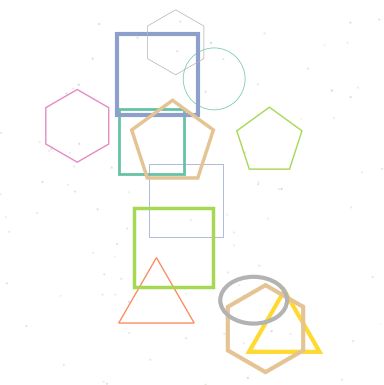[{"shape": "square", "thickness": 2, "radius": 0.42, "center": [0.394, 0.633]}, {"shape": "circle", "thickness": 0.5, "radius": 0.4, "center": [0.556, 0.795]}, {"shape": "triangle", "thickness": 1, "radius": 0.57, "center": [0.406, 0.218]}, {"shape": "square", "thickness": 3, "radius": 0.53, "center": [0.409, 0.806]}, {"shape": "square", "thickness": 0.5, "radius": 0.48, "center": [0.483, 0.479]}, {"shape": "hexagon", "thickness": 1, "radius": 0.47, "center": [0.201, 0.673]}, {"shape": "square", "thickness": 2.5, "radius": 0.52, "center": [0.451, 0.357]}, {"shape": "pentagon", "thickness": 1, "radius": 0.44, "center": [0.7, 0.633]}, {"shape": "triangle", "thickness": 3, "radius": 0.53, "center": [0.739, 0.139]}, {"shape": "hexagon", "thickness": 3, "radius": 0.57, "center": [0.69, 0.146]}, {"shape": "pentagon", "thickness": 2.5, "radius": 0.56, "center": [0.448, 0.628]}, {"shape": "oval", "thickness": 3, "radius": 0.43, "center": [0.659, 0.22]}, {"shape": "hexagon", "thickness": 0.5, "radius": 0.42, "center": [0.456, 0.89]}]